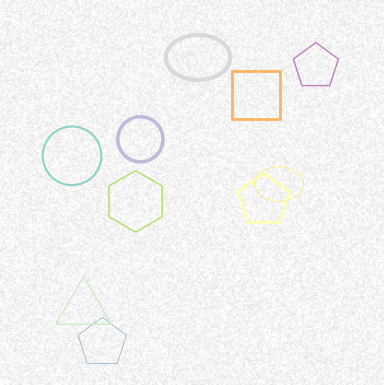[{"shape": "circle", "thickness": 1.5, "radius": 0.38, "center": [0.187, 0.595]}, {"shape": "pentagon", "thickness": 2, "radius": 0.35, "center": [0.685, 0.48]}, {"shape": "circle", "thickness": 2.5, "radius": 0.29, "center": [0.365, 0.638]}, {"shape": "pentagon", "thickness": 0.5, "radius": 0.33, "center": [0.266, 0.109]}, {"shape": "square", "thickness": 2, "radius": 0.31, "center": [0.665, 0.754]}, {"shape": "hexagon", "thickness": 1, "radius": 0.4, "center": [0.352, 0.477]}, {"shape": "oval", "thickness": 3, "radius": 0.42, "center": [0.515, 0.851]}, {"shape": "pentagon", "thickness": 1, "radius": 0.31, "center": [0.82, 0.828]}, {"shape": "triangle", "thickness": 1, "radius": 0.41, "center": [0.217, 0.199]}, {"shape": "oval", "thickness": 0.5, "radius": 0.32, "center": [0.725, 0.522]}]